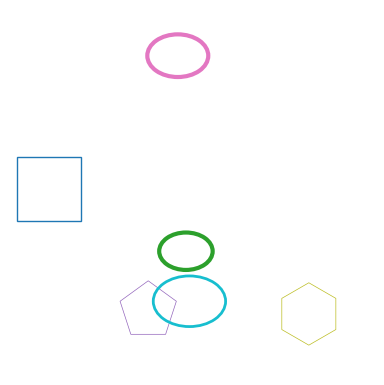[{"shape": "square", "thickness": 1, "radius": 0.41, "center": [0.127, 0.509]}, {"shape": "oval", "thickness": 3, "radius": 0.35, "center": [0.483, 0.347]}, {"shape": "pentagon", "thickness": 0.5, "radius": 0.38, "center": [0.385, 0.194]}, {"shape": "oval", "thickness": 3, "radius": 0.4, "center": [0.462, 0.855]}, {"shape": "hexagon", "thickness": 0.5, "radius": 0.41, "center": [0.802, 0.185]}, {"shape": "oval", "thickness": 2, "radius": 0.47, "center": [0.492, 0.218]}]